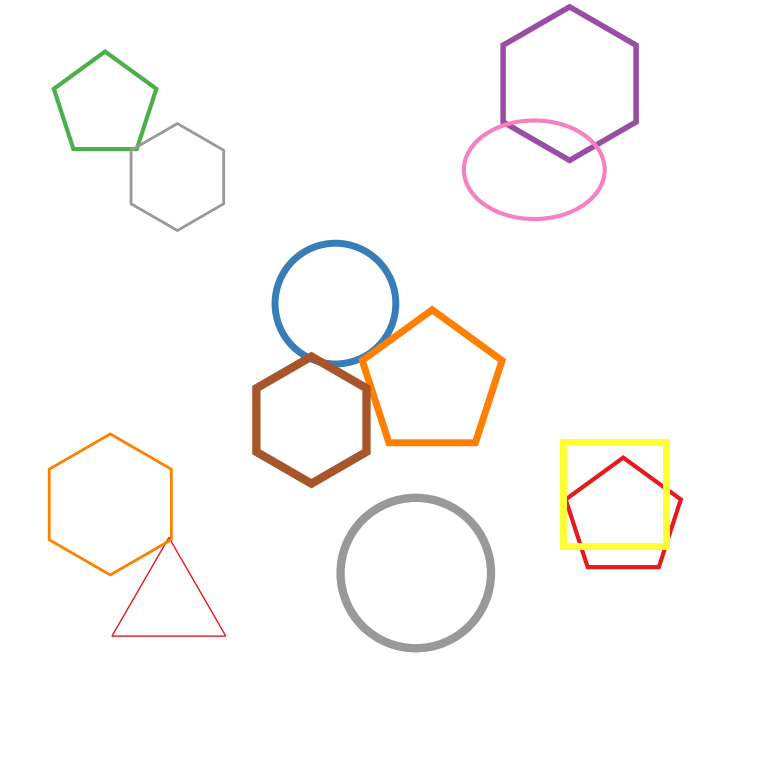[{"shape": "pentagon", "thickness": 1.5, "radius": 0.39, "center": [0.809, 0.327]}, {"shape": "triangle", "thickness": 0.5, "radius": 0.43, "center": [0.219, 0.217]}, {"shape": "circle", "thickness": 2.5, "radius": 0.39, "center": [0.436, 0.606]}, {"shape": "pentagon", "thickness": 1.5, "radius": 0.35, "center": [0.136, 0.863]}, {"shape": "hexagon", "thickness": 2, "radius": 0.5, "center": [0.74, 0.891]}, {"shape": "hexagon", "thickness": 1, "radius": 0.46, "center": [0.143, 0.345]}, {"shape": "pentagon", "thickness": 2.5, "radius": 0.48, "center": [0.561, 0.502]}, {"shape": "square", "thickness": 2.5, "radius": 0.34, "center": [0.798, 0.358]}, {"shape": "hexagon", "thickness": 3, "radius": 0.41, "center": [0.404, 0.454]}, {"shape": "oval", "thickness": 1.5, "radius": 0.46, "center": [0.694, 0.78]}, {"shape": "circle", "thickness": 3, "radius": 0.49, "center": [0.54, 0.256]}, {"shape": "hexagon", "thickness": 1, "radius": 0.35, "center": [0.23, 0.77]}]